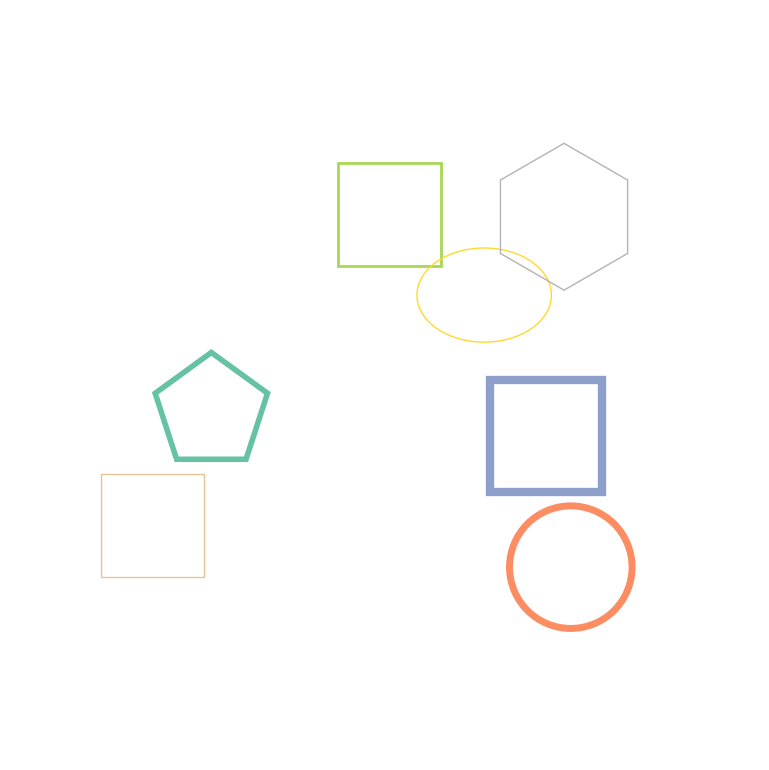[{"shape": "pentagon", "thickness": 2, "radius": 0.38, "center": [0.274, 0.466]}, {"shape": "circle", "thickness": 2.5, "radius": 0.4, "center": [0.741, 0.263]}, {"shape": "square", "thickness": 3, "radius": 0.37, "center": [0.709, 0.434]}, {"shape": "square", "thickness": 1, "radius": 0.34, "center": [0.506, 0.722]}, {"shape": "oval", "thickness": 0.5, "radius": 0.44, "center": [0.629, 0.617]}, {"shape": "square", "thickness": 0.5, "radius": 0.34, "center": [0.198, 0.318]}, {"shape": "hexagon", "thickness": 0.5, "radius": 0.48, "center": [0.733, 0.719]}]